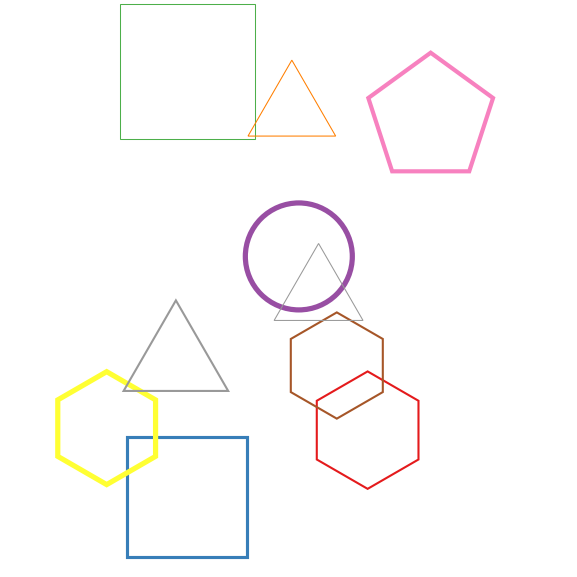[{"shape": "hexagon", "thickness": 1, "radius": 0.51, "center": [0.637, 0.254]}, {"shape": "square", "thickness": 1.5, "radius": 0.52, "center": [0.323, 0.138]}, {"shape": "square", "thickness": 0.5, "radius": 0.59, "center": [0.324, 0.875]}, {"shape": "circle", "thickness": 2.5, "radius": 0.46, "center": [0.517, 0.555]}, {"shape": "triangle", "thickness": 0.5, "radius": 0.44, "center": [0.505, 0.807]}, {"shape": "hexagon", "thickness": 2.5, "radius": 0.49, "center": [0.185, 0.258]}, {"shape": "hexagon", "thickness": 1, "radius": 0.46, "center": [0.583, 0.366]}, {"shape": "pentagon", "thickness": 2, "radius": 0.57, "center": [0.746, 0.794]}, {"shape": "triangle", "thickness": 1, "radius": 0.52, "center": [0.305, 0.374]}, {"shape": "triangle", "thickness": 0.5, "radius": 0.44, "center": [0.552, 0.489]}]